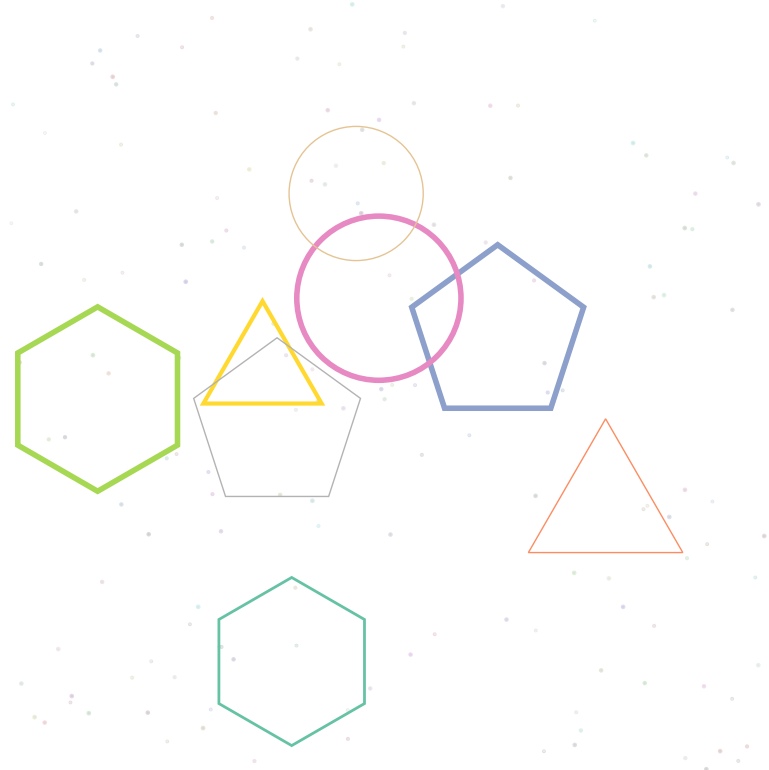[{"shape": "hexagon", "thickness": 1, "radius": 0.55, "center": [0.379, 0.141]}, {"shape": "triangle", "thickness": 0.5, "radius": 0.58, "center": [0.786, 0.34]}, {"shape": "pentagon", "thickness": 2, "radius": 0.59, "center": [0.646, 0.565]}, {"shape": "circle", "thickness": 2, "radius": 0.53, "center": [0.492, 0.613]}, {"shape": "hexagon", "thickness": 2, "radius": 0.6, "center": [0.127, 0.482]}, {"shape": "triangle", "thickness": 1.5, "radius": 0.44, "center": [0.341, 0.52]}, {"shape": "circle", "thickness": 0.5, "radius": 0.44, "center": [0.463, 0.749]}, {"shape": "pentagon", "thickness": 0.5, "radius": 0.57, "center": [0.36, 0.447]}]